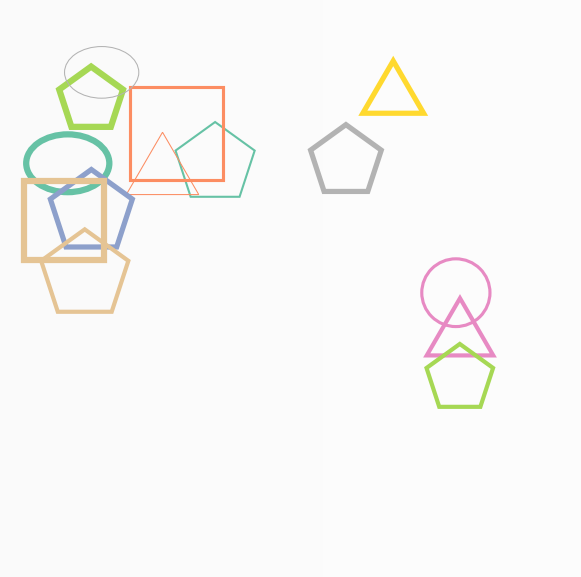[{"shape": "oval", "thickness": 3, "radius": 0.36, "center": [0.117, 0.716]}, {"shape": "pentagon", "thickness": 1, "radius": 0.36, "center": [0.37, 0.716]}, {"shape": "triangle", "thickness": 0.5, "radius": 0.36, "center": [0.28, 0.698]}, {"shape": "square", "thickness": 1.5, "radius": 0.4, "center": [0.304, 0.769]}, {"shape": "pentagon", "thickness": 2.5, "radius": 0.37, "center": [0.157, 0.631]}, {"shape": "circle", "thickness": 1.5, "radius": 0.29, "center": [0.784, 0.492]}, {"shape": "triangle", "thickness": 2, "radius": 0.33, "center": [0.791, 0.417]}, {"shape": "pentagon", "thickness": 3, "radius": 0.29, "center": [0.157, 0.826]}, {"shape": "pentagon", "thickness": 2, "radius": 0.3, "center": [0.791, 0.343]}, {"shape": "triangle", "thickness": 2.5, "radius": 0.3, "center": [0.677, 0.833]}, {"shape": "square", "thickness": 3, "radius": 0.34, "center": [0.11, 0.617]}, {"shape": "pentagon", "thickness": 2, "radius": 0.39, "center": [0.146, 0.523]}, {"shape": "pentagon", "thickness": 2.5, "radius": 0.32, "center": [0.595, 0.719]}, {"shape": "oval", "thickness": 0.5, "radius": 0.32, "center": [0.175, 0.874]}]